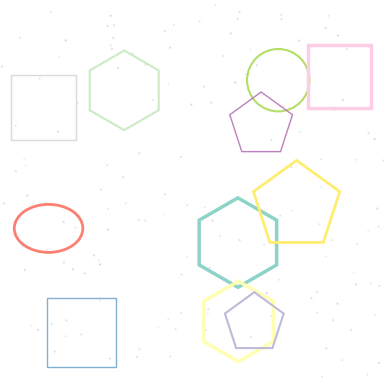[{"shape": "hexagon", "thickness": 2.5, "radius": 0.58, "center": [0.618, 0.37]}, {"shape": "hexagon", "thickness": 2.5, "radius": 0.52, "center": [0.619, 0.165]}, {"shape": "pentagon", "thickness": 1.5, "radius": 0.4, "center": [0.66, 0.161]}, {"shape": "oval", "thickness": 2, "radius": 0.45, "center": [0.126, 0.407]}, {"shape": "square", "thickness": 1, "radius": 0.45, "center": [0.211, 0.137]}, {"shape": "circle", "thickness": 1.5, "radius": 0.41, "center": [0.723, 0.792]}, {"shape": "square", "thickness": 2.5, "radius": 0.41, "center": [0.881, 0.801]}, {"shape": "square", "thickness": 1, "radius": 0.42, "center": [0.113, 0.72]}, {"shape": "pentagon", "thickness": 1, "radius": 0.43, "center": [0.678, 0.675]}, {"shape": "hexagon", "thickness": 1.5, "radius": 0.52, "center": [0.323, 0.765]}, {"shape": "pentagon", "thickness": 2, "radius": 0.59, "center": [0.77, 0.466]}]